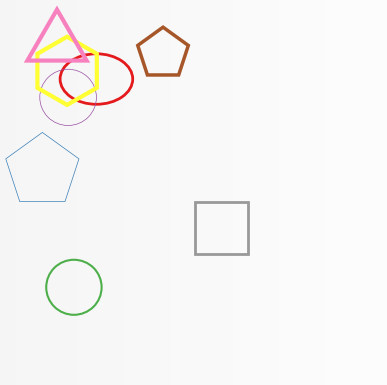[{"shape": "oval", "thickness": 2, "radius": 0.47, "center": [0.249, 0.795]}, {"shape": "pentagon", "thickness": 0.5, "radius": 0.5, "center": [0.109, 0.557]}, {"shape": "circle", "thickness": 1.5, "radius": 0.36, "center": [0.191, 0.254]}, {"shape": "circle", "thickness": 0.5, "radius": 0.37, "center": [0.176, 0.747]}, {"shape": "hexagon", "thickness": 3, "radius": 0.44, "center": [0.173, 0.816]}, {"shape": "pentagon", "thickness": 2.5, "radius": 0.34, "center": [0.421, 0.861]}, {"shape": "triangle", "thickness": 3, "radius": 0.44, "center": [0.147, 0.887]}, {"shape": "square", "thickness": 2, "radius": 0.34, "center": [0.571, 0.407]}]